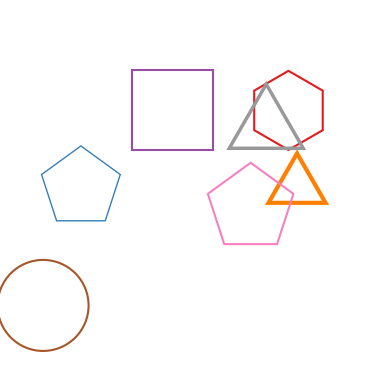[{"shape": "hexagon", "thickness": 1.5, "radius": 0.51, "center": [0.749, 0.713]}, {"shape": "pentagon", "thickness": 1, "radius": 0.54, "center": [0.21, 0.513]}, {"shape": "square", "thickness": 1.5, "radius": 0.52, "center": [0.448, 0.715]}, {"shape": "triangle", "thickness": 3, "radius": 0.43, "center": [0.772, 0.516]}, {"shape": "circle", "thickness": 1.5, "radius": 0.59, "center": [0.112, 0.207]}, {"shape": "pentagon", "thickness": 1.5, "radius": 0.58, "center": [0.651, 0.46]}, {"shape": "triangle", "thickness": 2.5, "radius": 0.55, "center": [0.692, 0.67]}]